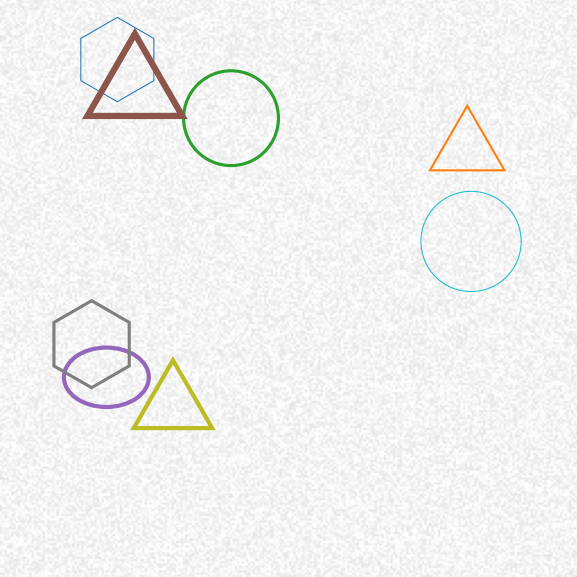[{"shape": "hexagon", "thickness": 0.5, "radius": 0.37, "center": [0.203, 0.896]}, {"shape": "triangle", "thickness": 1, "radius": 0.37, "center": [0.809, 0.741]}, {"shape": "circle", "thickness": 1.5, "radius": 0.41, "center": [0.4, 0.794]}, {"shape": "oval", "thickness": 2, "radius": 0.37, "center": [0.184, 0.346]}, {"shape": "triangle", "thickness": 3, "radius": 0.47, "center": [0.234, 0.846]}, {"shape": "hexagon", "thickness": 1.5, "radius": 0.38, "center": [0.159, 0.403]}, {"shape": "triangle", "thickness": 2, "radius": 0.39, "center": [0.3, 0.297]}, {"shape": "circle", "thickness": 0.5, "radius": 0.43, "center": [0.816, 0.581]}]